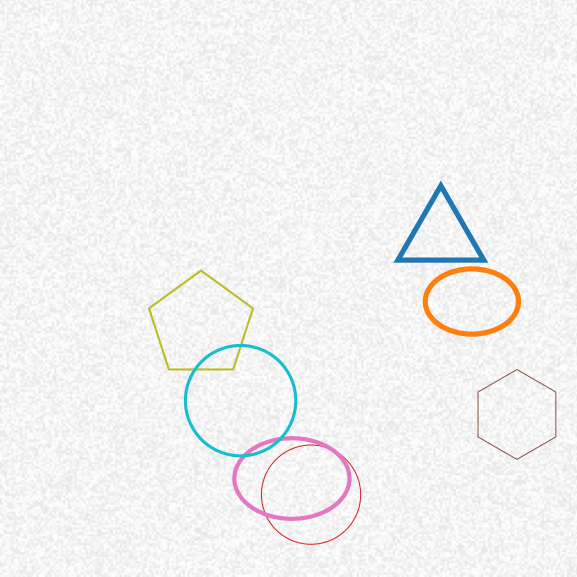[{"shape": "triangle", "thickness": 2.5, "radius": 0.43, "center": [0.763, 0.592]}, {"shape": "oval", "thickness": 2.5, "radius": 0.4, "center": [0.817, 0.477]}, {"shape": "circle", "thickness": 0.5, "radius": 0.43, "center": [0.539, 0.143]}, {"shape": "hexagon", "thickness": 0.5, "radius": 0.39, "center": [0.895, 0.281]}, {"shape": "oval", "thickness": 2, "radius": 0.5, "center": [0.505, 0.171]}, {"shape": "pentagon", "thickness": 1, "radius": 0.47, "center": [0.348, 0.436]}, {"shape": "circle", "thickness": 1.5, "radius": 0.48, "center": [0.417, 0.305]}]